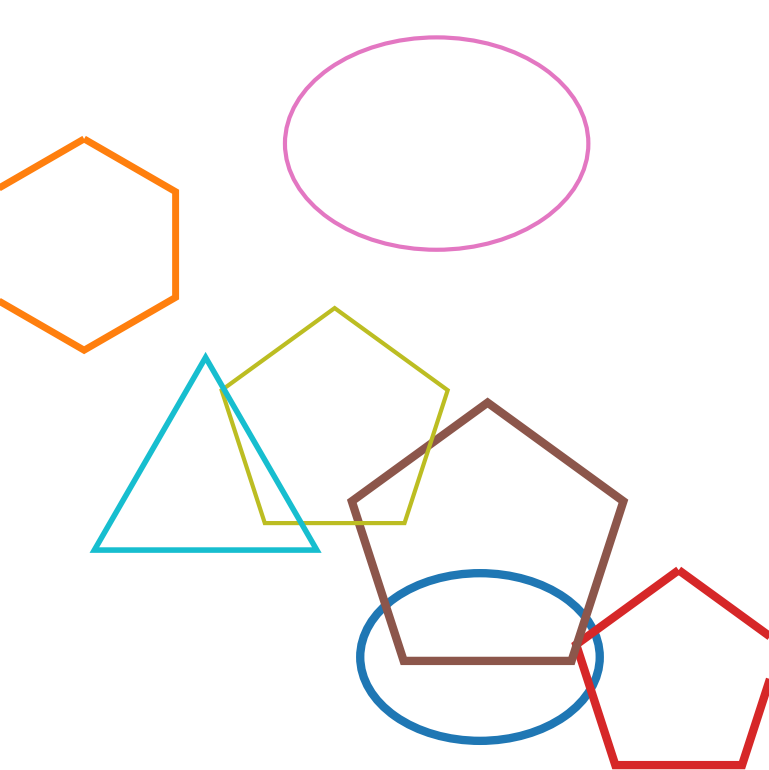[{"shape": "oval", "thickness": 3, "radius": 0.78, "center": [0.623, 0.147]}, {"shape": "hexagon", "thickness": 2.5, "radius": 0.69, "center": [0.109, 0.682]}, {"shape": "pentagon", "thickness": 3, "radius": 0.7, "center": [0.881, 0.12]}, {"shape": "pentagon", "thickness": 3, "radius": 0.93, "center": [0.633, 0.292]}, {"shape": "oval", "thickness": 1.5, "radius": 0.99, "center": [0.567, 0.814]}, {"shape": "pentagon", "thickness": 1.5, "radius": 0.77, "center": [0.435, 0.446]}, {"shape": "triangle", "thickness": 2, "radius": 0.83, "center": [0.267, 0.369]}]